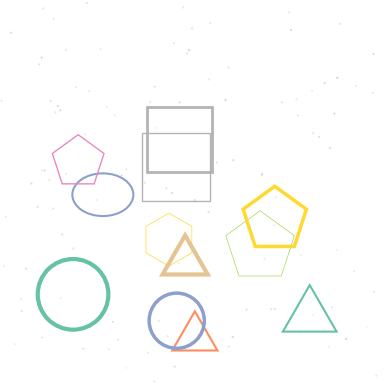[{"shape": "circle", "thickness": 3, "radius": 0.46, "center": [0.19, 0.235]}, {"shape": "triangle", "thickness": 1.5, "radius": 0.4, "center": [0.804, 0.179]}, {"shape": "triangle", "thickness": 1.5, "radius": 0.34, "center": [0.506, 0.124]}, {"shape": "circle", "thickness": 2.5, "radius": 0.36, "center": [0.459, 0.167]}, {"shape": "oval", "thickness": 1.5, "radius": 0.4, "center": [0.267, 0.494]}, {"shape": "pentagon", "thickness": 1, "radius": 0.35, "center": [0.203, 0.58]}, {"shape": "pentagon", "thickness": 0.5, "radius": 0.47, "center": [0.676, 0.359]}, {"shape": "pentagon", "thickness": 2.5, "radius": 0.43, "center": [0.714, 0.43]}, {"shape": "hexagon", "thickness": 0.5, "radius": 0.34, "center": [0.439, 0.378]}, {"shape": "triangle", "thickness": 3, "radius": 0.34, "center": [0.481, 0.321]}, {"shape": "square", "thickness": 1, "radius": 0.44, "center": [0.458, 0.566]}, {"shape": "square", "thickness": 2, "radius": 0.42, "center": [0.466, 0.639]}]